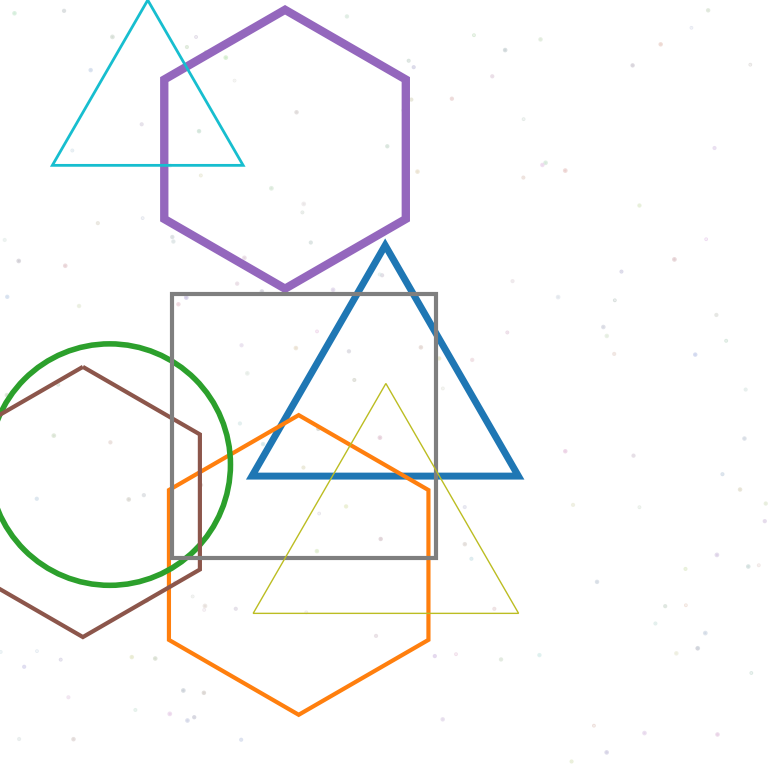[{"shape": "triangle", "thickness": 2.5, "radius": 1.0, "center": [0.5, 0.482]}, {"shape": "hexagon", "thickness": 1.5, "radius": 0.97, "center": [0.388, 0.266]}, {"shape": "circle", "thickness": 2, "radius": 0.78, "center": [0.143, 0.397]}, {"shape": "hexagon", "thickness": 3, "radius": 0.91, "center": [0.37, 0.806]}, {"shape": "hexagon", "thickness": 1.5, "radius": 0.88, "center": [0.108, 0.348]}, {"shape": "square", "thickness": 1.5, "radius": 0.85, "center": [0.395, 0.447]}, {"shape": "triangle", "thickness": 0.5, "radius": 1.0, "center": [0.501, 0.303]}, {"shape": "triangle", "thickness": 1, "radius": 0.72, "center": [0.192, 0.857]}]